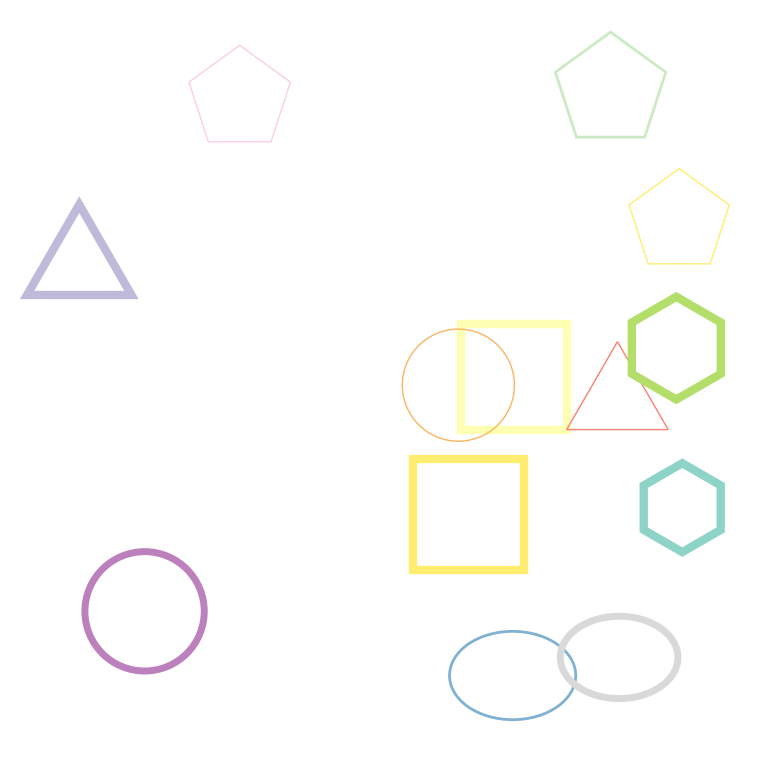[{"shape": "hexagon", "thickness": 3, "radius": 0.29, "center": [0.886, 0.341]}, {"shape": "square", "thickness": 3, "radius": 0.34, "center": [0.667, 0.511]}, {"shape": "triangle", "thickness": 3, "radius": 0.39, "center": [0.103, 0.656]}, {"shape": "triangle", "thickness": 0.5, "radius": 0.38, "center": [0.802, 0.48]}, {"shape": "oval", "thickness": 1, "radius": 0.41, "center": [0.666, 0.123]}, {"shape": "circle", "thickness": 0.5, "radius": 0.36, "center": [0.595, 0.5]}, {"shape": "hexagon", "thickness": 3, "radius": 0.33, "center": [0.878, 0.548]}, {"shape": "pentagon", "thickness": 0.5, "radius": 0.35, "center": [0.311, 0.872]}, {"shape": "oval", "thickness": 2.5, "radius": 0.38, "center": [0.804, 0.146]}, {"shape": "circle", "thickness": 2.5, "radius": 0.39, "center": [0.188, 0.206]}, {"shape": "pentagon", "thickness": 1, "radius": 0.38, "center": [0.793, 0.883]}, {"shape": "pentagon", "thickness": 0.5, "radius": 0.34, "center": [0.882, 0.713]}, {"shape": "square", "thickness": 3, "radius": 0.36, "center": [0.609, 0.332]}]